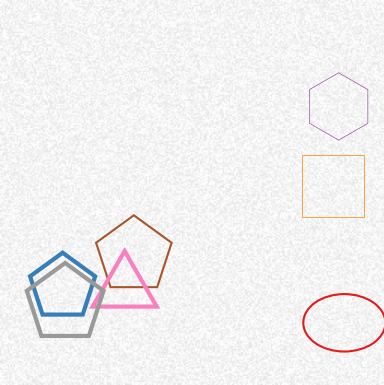[{"shape": "oval", "thickness": 1.5, "radius": 0.53, "center": [0.894, 0.162]}, {"shape": "pentagon", "thickness": 3, "radius": 0.44, "center": [0.163, 0.255]}, {"shape": "hexagon", "thickness": 0.5, "radius": 0.44, "center": [0.88, 0.724]}, {"shape": "square", "thickness": 0.5, "radius": 0.4, "center": [0.865, 0.517]}, {"shape": "pentagon", "thickness": 1.5, "radius": 0.52, "center": [0.348, 0.338]}, {"shape": "triangle", "thickness": 3, "radius": 0.48, "center": [0.324, 0.252]}, {"shape": "pentagon", "thickness": 3, "radius": 0.52, "center": [0.169, 0.212]}]